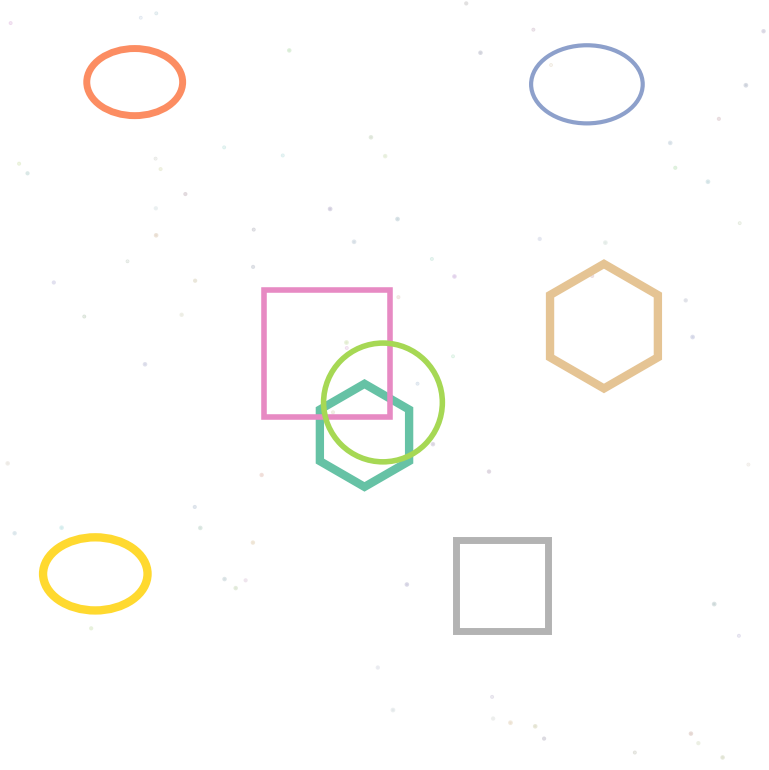[{"shape": "hexagon", "thickness": 3, "radius": 0.33, "center": [0.473, 0.435]}, {"shape": "oval", "thickness": 2.5, "radius": 0.31, "center": [0.175, 0.893]}, {"shape": "oval", "thickness": 1.5, "radius": 0.36, "center": [0.762, 0.89]}, {"shape": "square", "thickness": 2, "radius": 0.41, "center": [0.425, 0.541]}, {"shape": "circle", "thickness": 2, "radius": 0.39, "center": [0.497, 0.477]}, {"shape": "oval", "thickness": 3, "radius": 0.34, "center": [0.124, 0.255]}, {"shape": "hexagon", "thickness": 3, "radius": 0.4, "center": [0.784, 0.576]}, {"shape": "square", "thickness": 2.5, "radius": 0.3, "center": [0.652, 0.24]}]